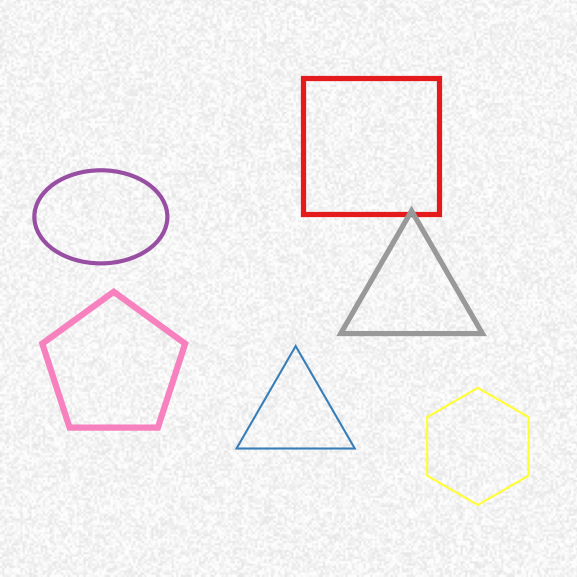[{"shape": "square", "thickness": 2.5, "radius": 0.59, "center": [0.642, 0.747]}, {"shape": "triangle", "thickness": 1, "radius": 0.59, "center": [0.512, 0.282]}, {"shape": "oval", "thickness": 2, "radius": 0.58, "center": [0.175, 0.624]}, {"shape": "hexagon", "thickness": 1, "radius": 0.51, "center": [0.827, 0.226]}, {"shape": "pentagon", "thickness": 3, "radius": 0.65, "center": [0.197, 0.364]}, {"shape": "triangle", "thickness": 2.5, "radius": 0.71, "center": [0.713, 0.492]}]